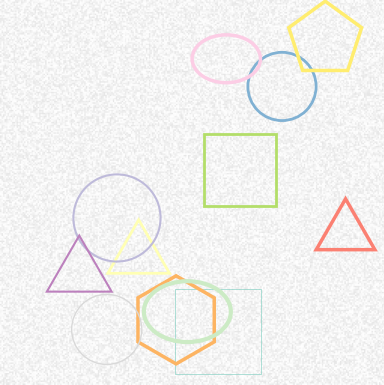[{"shape": "square", "thickness": 0.5, "radius": 0.56, "center": [0.566, 0.139]}, {"shape": "triangle", "thickness": 2, "radius": 0.46, "center": [0.36, 0.336]}, {"shape": "circle", "thickness": 1.5, "radius": 0.57, "center": [0.304, 0.434]}, {"shape": "triangle", "thickness": 2.5, "radius": 0.44, "center": [0.898, 0.395]}, {"shape": "circle", "thickness": 2, "radius": 0.44, "center": [0.732, 0.775]}, {"shape": "hexagon", "thickness": 2.5, "radius": 0.57, "center": [0.457, 0.169]}, {"shape": "square", "thickness": 2, "radius": 0.47, "center": [0.622, 0.557]}, {"shape": "oval", "thickness": 2.5, "radius": 0.44, "center": [0.588, 0.847]}, {"shape": "circle", "thickness": 1, "radius": 0.46, "center": [0.277, 0.144]}, {"shape": "triangle", "thickness": 1.5, "radius": 0.49, "center": [0.206, 0.291]}, {"shape": "oval", "thickness": 3, "radius": 0.56, "center": [0.487, 0.191]}, {"shape": "pentagon", "thickness": 2.5, "radius": 0.5, "center": [0.845, 0.897]}]